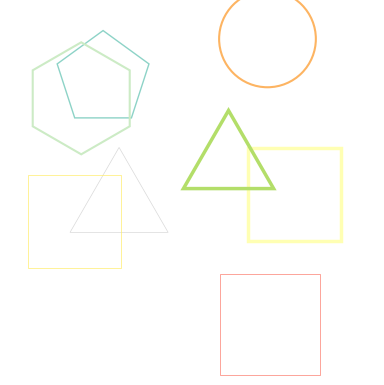[{"shape": "pentagon", "thickness": 1, "radius": 0.63, "center": [0.268, 0.795]}, {"shape": "square", "thickness": 2.5, "radius": 0.61, "center": [0.765, 0.495]}, {"shape": "square", "thickness": 0.5, "radius": 0.65, "center": [0.702, 0.157]}, {"shape": "circle", "thickness": 1.5, "radius": 0.63, "center": [0.695, 0.899]}, {"shape": "triangle", "thickness": 2.5, "radius": 0.68, "center": [0.594, 0.578]}, {"shape": "triangle", "thickness": 0.5, "radius": 0.74, "center": [0.309, 0.47]}, {"shape": "hexagon", "thickness": 1.5, "radius": 0.73, "center": [0.211, 0.745]}, {"shape": "square", "thickness": 0.5, "radius": 0.6, "center": [0.194, 0.424]}]